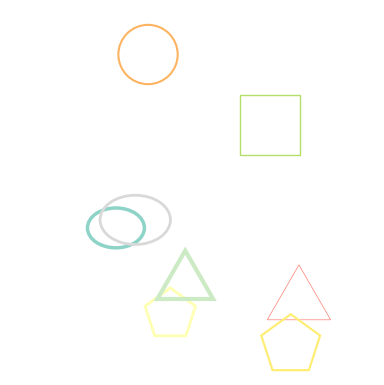[{"shape": "oval", "thickness": 2.5, "radius": 0.37, "center": [0.301, 0.408]}, {"shape": "pentagon", "thickness": 2, "radius": 0.34, "center": [0.442, 0.183]}, {"shape": "triangle", "thickness": 0.5, "radius": 0.48, "center": [0.776, 0.217]}, {"shape": "circle", "thickness": 1.5, "radius": 0.39, "center": [0.385, 0.858]}, {"shape": "square", "thickness": 1, "radius": 0.39, "center": [0.7, 0.675]}, {"shape": "oval", "thickness": 2, "radius": 0.46, "center": [0.351, 0.429]}, {"shape": "triangle", "thickness": 3, "radius": 0.42, "center": [0.481, 0.265]}, {"shape": "pentagon", "thickness": 1.5, "radius": 0.4, "center": [0.755, 0.104]}]